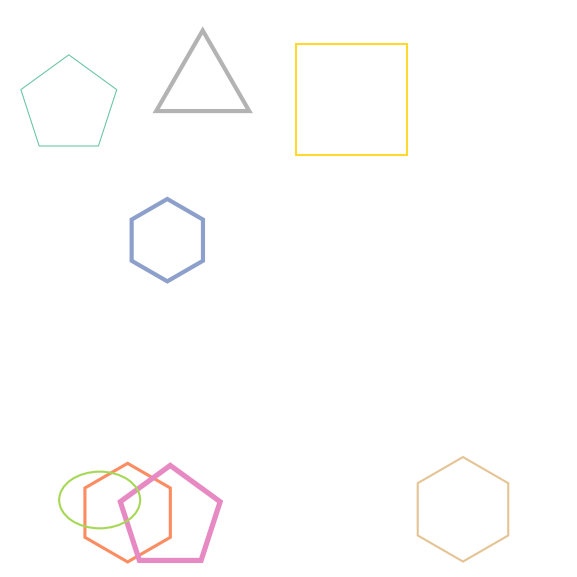[{"shape": "pentagon", "thickness": 0.5, "radius": 0.44, "center": [0.119, 0.817]}, {"shape": "hexagon", "thickness": 1.5, "radius": 0.43, "center": [0.221, 0.111]}, {"shape": "hexagon", "thickness": 2, "radius": 0.36, "center": [0.29, 0.583]}, {"shape": "pentagon", "thickness": 2.5, "radius": 0.45, "center": [0.295, 0.102]}, {"shape": "oval", "thickness": 1, "radius": 0.35, "center": [0.173, 0.133]}, {"shape": "square", "thickness": 1, "radius": 0.48, "center": [0.608, 0.827]}, {"shape": "hexagon", "thickness": 1, "radius": 0.45, "center": [0.802, 0.117]}, {"shape": "triangle", "thickness": 2, "radius": 0.47, "center": [0.351, 0.853]}]